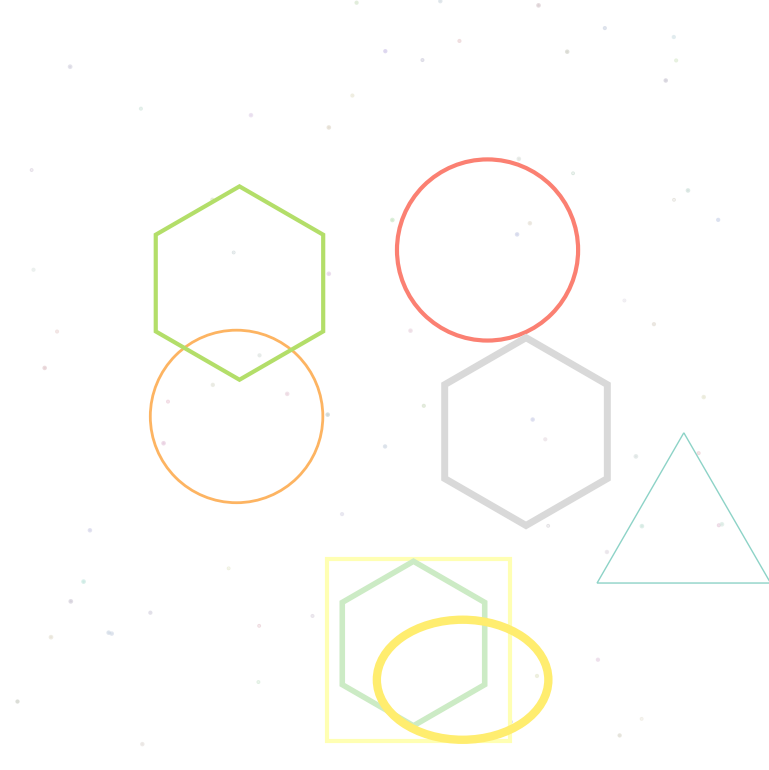[{"shape": "triangle", "thickness": 0.5, "radius": 0.65, "center": [0.888, 0.308]}, {"shape": "square", "thickness": 1.5, "radius": 0.59, "center": [0.543, 0.156]}, {"shape": "circle", "thickness": 1.5, "radius": 0.59, "center": [0.633, 0.675]}, {"shape": "circle", "thickness": 1, "radius": 0.56, "center": [0.307, 0.459]}, {"shape": "hexagon", "thickness": 1.5, "radius": 0.63, "center": [0.311, 0.632]}, {"shape": "hexagon", "thickness": 2.5, "radius": 0.61, "center": [0.683, 0.439]}, {"shape": "hexagon", "thickness": 2, "radius": 0.53, "center": [0.537, 0.164]}, {"shape": "oval", "thickness": 3, "radius": 0.56, "center": [0.601, 0.117]}]